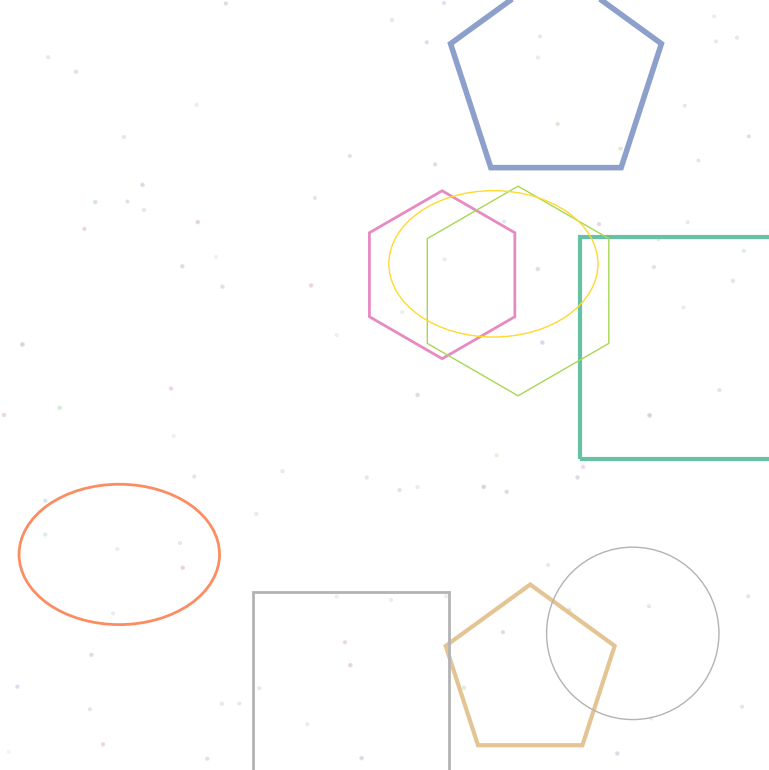[{"shape": "square", "thickness": 1.5, "radius": 0.72, "center": [0.898, 0.548]}, {"shape": "oval", "thickness": 1, "radius": 0.65, "center": [0.155, 0.28]}, {"shape": "pentagon", "thickness": 2, "radius": 0.72, "center": [0.722, 0.899]}, {"shape": "hexagon", "thickness": 1, "radius": 0.55, "center": [0.574, 0.643]}, {"shape": "hexagon", "thickness": 0.5, "radius": 0.68, "center": [0.673, 0.622]}, {"shape": "oval", "thickness": 0.5, "radius": 0.68, "center": [0.641, 0.657]}, {"shape": "pentagon", "thickness": 1.5, "radius": 0.58, "center": [0.689, 0.126]}, {"shape": "square", "thickness": 1, "radius": 0.63, "center": [0.456, 0.104]}, {"shape": "circle", "thickness": 0.5, "radius": 0.56, "center": [0.822, 0.177]}]